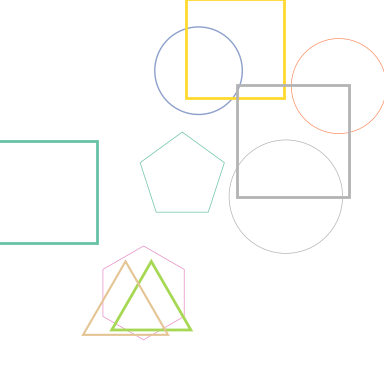[{"shape": "pentagon", "thickness": 0.5, "radius": 0.58, "center": [0.473, 0.542]}, {"shape": "square", "thickness": 2, "radius": 0.66, "center": [0.12, 0.501]}, {"shape": "circle", "thickness": 0.5, "radius": 0.62, "center": [0.88, 0.776]}, {"shape": "circle", "thickness": 1, "radius": 0.57, "center": [0.516, 0.816]}, {"shape": "hexagon", "thickness": 0.5, "radius": 0.61, "center": [0.373, 0.239]}, {"shape": "triangle", "thickness": 2, "radius": 0.59, "center": [0.393, 0.202]}, {"shape": "square", "thickness": 2, "radius": 0.64, "center": [0.611, 0.874]}, {"shape": "triangle", "thickness": 1.5, "radius": 0.64, "center": [0.326, 0.194]}, {"shape": "circle", "thickness": 0.5, "radius": 0.74, "center": [0.742, 0.489]}, {"shape": "square", "thickness": 2, "radius": 0.73, "center": [0.761, 0.633]}]